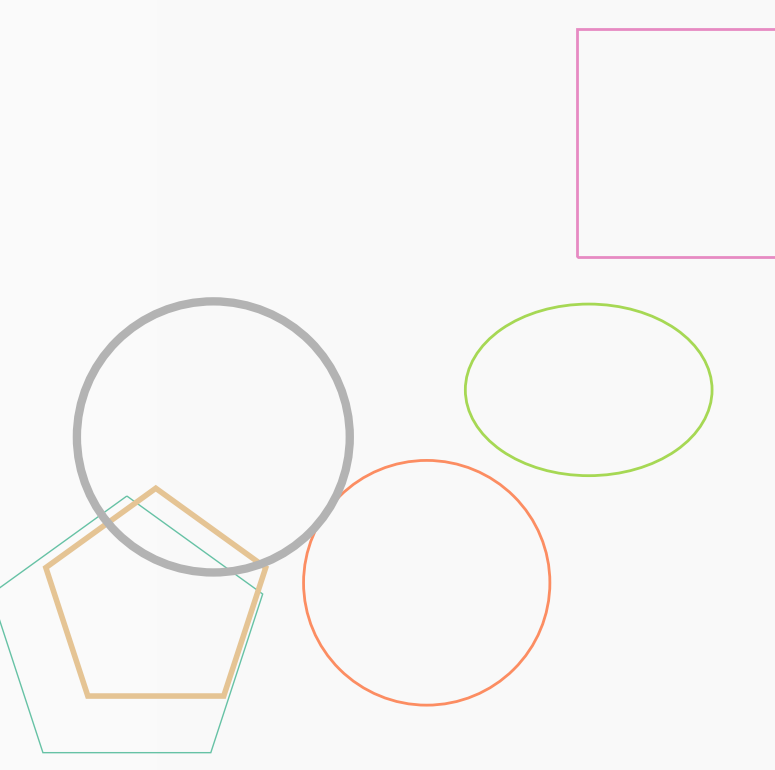[{"shape": "pentagon", "thickness": 0.5, "radius": 0.92, "center": [0.164, 0.172]}, {"shape": "circle", "thickness": 1, "radius": 0.79, "center": [0.551, 0.243]}, {"shape": "square", "thickness": 1, "radius": 0.74, "center": [0.892, 0.814]}, {"shape": "oval", "thickness": 1, "radius": 0.8, "center": [0.76, 0.494]}, {"shape": "pentagon", "thickness": 2, "radius": 0.75, "center": [0.201, 0.217]}, {"shape": "circle", "thickness": 3, "radius": 0.88, "center": [0.275, 0.433]}]